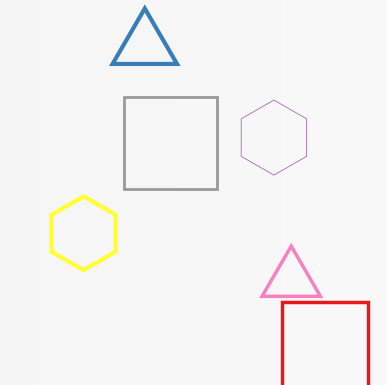[{"shape": "square", "thickness": 2.5, "radius": 0.56, "center": [0.838, 0.104]}, {"shape": "triangle", "thickness": 3, "radius": 0.48, "center": [0.374, 0.882]}, {"shape": "hexagon", "thickness": 0.5, "radius": 0.49, "center": [0.707, 0.643]}, {"shape": "hexagon", "thickness": 3, "radius": 0.48, "center": [0.215, 0.394]}, {"shape": "triangle", "thickness": 2.5, "radius": 0.43, "center": [0.751, 0.274]}, {"shape": "square", "thickness": 2, "radius": 0.6, "center": [0.441, 0.628]}]